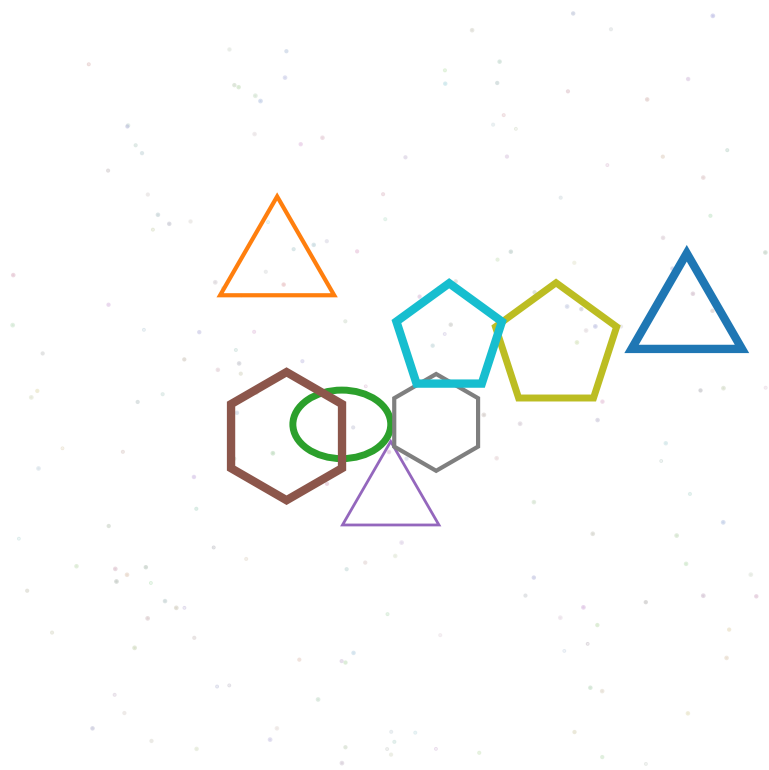[{"shape": "triangle", "thickness": 3, "radius": 0.41, "center": [0.892, 0.588]}, {"shape": "triangle", "thickness": 1.5, "radius": 0.43, "center": [0.36, 0.659]}, {"shape": "oval", "thickness": 2.5, "radius": 0.32, "center": [0.444, 0.449]}, {"shape": "triangle", "thickness": 1, "radius": 0.36, "center": [0.507, 0.354]}, {"shape": "hexagon", "thickness": 3, "radius": 0.42, "center": [0.372, 0.434]}, {"shape": "hexagon", "thickness": 1.5, "radius": 0.31, "center": [0.566, 0.451]}, {"shape": "pentagon", "thickness": 2.5, "radius": 0.41, "center": [0.722, 0.55]}, {"shape": "pentagon", "thickness": 3, "radius": 0.36, "center": [0.583, 0.56]}]